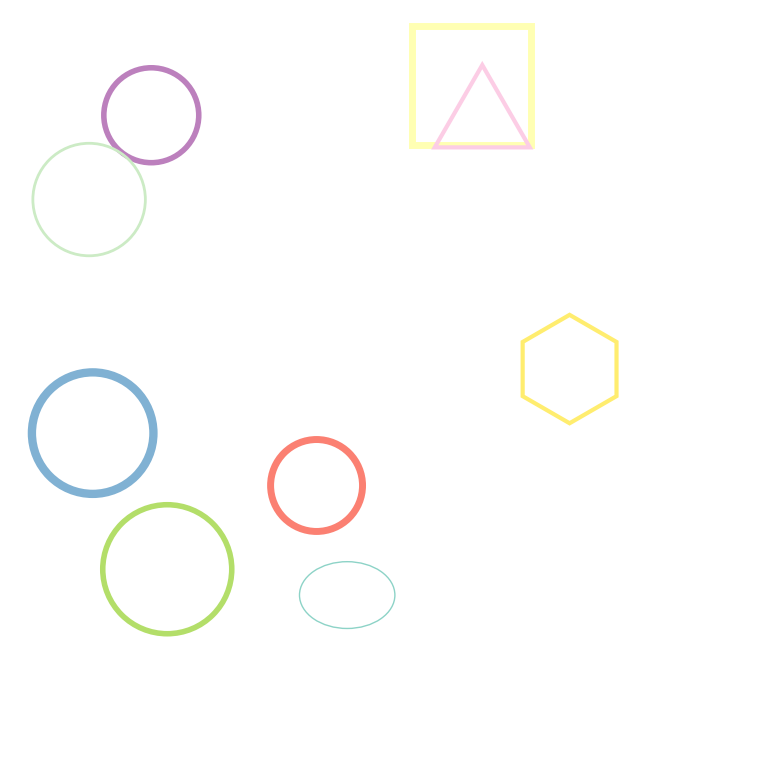[{"shape": "oval", "thickness": 0.5, "radius": 0.31, "center": [0.451, 0.227]}, {"shape": "square", "thickness": 2.5, "radius": 0.39, "center": [0.612, 0.889]}, {"shape": "circle", "thickness": 2.5, "radius": 0.3, "center": [0.411, 0.369]}, {"shape": "circle", "thickness": 3, "radius": 0.39, "center": [0.12, 0.437]}, {"shape": "circle", "thickness": 2, "radius": 0.42, "center": [0.217, 0.261]}, {"shape": "triangle", "thickness": 1.5, "radius": 0.36, "center": [0.626, 0.844]}, {"shape": "circle", "thickness": 2, "radius": 0.31, "center": [0.196, 0.85]}, {"shape": "circle", "thickness": 1, "radius": 0.37, "center": [0.116, 0.741]}, {"shape": "hexagon", "thickness": 1.5, "radius": 0.35, "center": [0.74, 0.521]}]